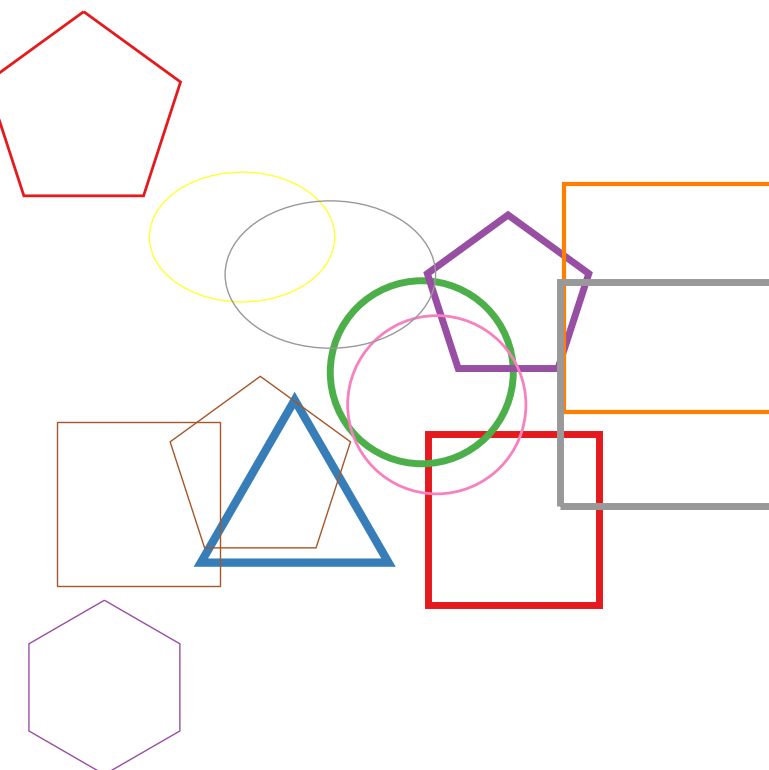[{"shape": "square", "thickness": 2.5, "radius": 0.56, "center": [0.667, 0.325]}, {"shape": "pentagon", "thickness": 1, "radius": 0.66, "center": [0.109, 0.853]}, {"shape": "triangle", "thickness": 3, "radius": 0.7, "center": [0.383, 0.34]}, {"shape": "circle", "thickness": 2.5, "radius": 0.59, "center": [0.548, 0.517]}, {"shape": "pentagon", "thickness": 2.5, "radius": 0.55, "center": [0.66, 0.611]}, {"shape": "hexagon", "thickness": 0.5, "radius": 0.57, "center": [0.136, 0.107]}, {"shape": "square", "thickness": 1.5, "radius": 0.74, "center": [0.88, 0.612]}, {"shape": "oval", "thickness": 0.5, "radius": 0.6, "center": [0.314, 0.692]}, {"shape": "pentagon", "thickness": 0.5, "radius": 0.62, "center": [0.338, 0.388]}, {"shape": "square", "thickness": 0.5, "radius": 0.53, "center": [0.18, 0.345]}, {"shape": "circle", "thickness": 1, "radius": 0.58, "center": [0.567, 0.474]}, {"shape": "square", "thickness": 2.5, "radius": 0.73, "center": [0.872, 0.488]}, {"shape": "oval", "thickness": 0.5, "radius": 0.68, "center": [0.429, 0.643]}]